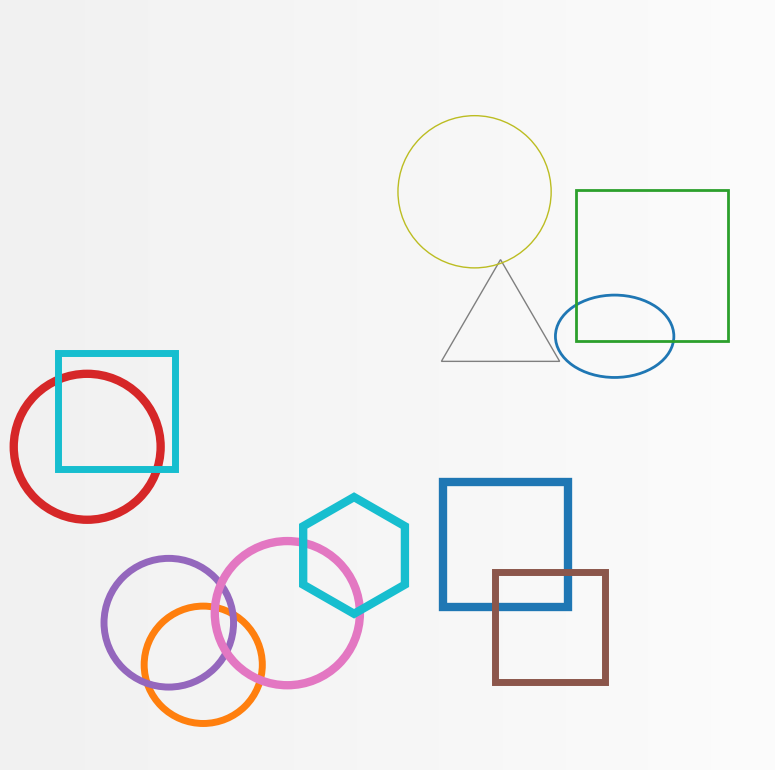[{"shape": "oval", "thickness": 1, "radius": 0.38, "center": [0.793, 0.563]}, {"shape": "square", "thickness": 3, "radius": 0.41, "center": [0.652, 0.292]}, {"shape": "circle", "thickness": 2.5, "radius": 0.38, "center": [0.262, 0.137]}, {"shape": "square", "thickness": 1, "radius": 0.49, "center": [0.841, 0.655]}, {"shape": "circle", "thickness": 3, "radius": 0.47, "center": [0.113, 0.42]}, {"shape": "circle", "thickness": 2.5, "radius": 0.42, "center": [0.218, 0.191]}, {"shape": "square", "thickness": 2.5, "radius": 0.36, "center": [0.71, 0.186]}, {"shape": "circle", "thickness": 3, "radius": 0.47, "center": [0.371, 0.204]}, {"shape": "triangle", "thickness": 0.5, "radius": 0.44, "center": [0.646, 0.575]}, {"shape": "circle", "thickness": 0.5, "radius": 0.49, "center": [0.612, 0.751]}, {"shape": "hexagon", "thickness": 3, "radius": 0.38, "center": [0.457, 0.279]}, {"shape": "square", "thickness": 2.5, "radius": 0.38, "center": [0.15, 0.466]}]